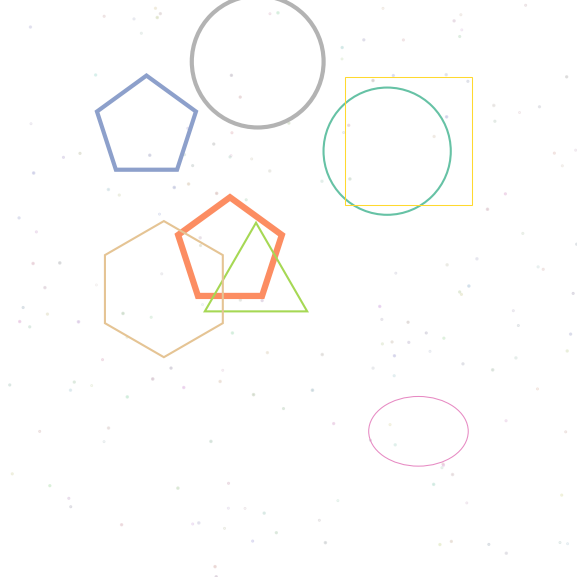[{"shape": "circle", "thickness": 1, "radius": 0.55, "center": [0.67, 0.737]}, {"shape": "pentagon", "thickness": 3, "radius": 0.47, "center": [0.398, 0.563]}, {"shape": "pentagon", "thickness": 2, "radius": 0.45, "center": [0.254, 0.778]}, {"shape": "oval", "thickness": 0.5, "radius": 0.43, "center": [0.725, 0.252]}, {"shape": "triangle", "thickness": 1, "radius": 0.51, "center": [0.443, 0.511]}, {"shape": "square", "thickness": 0.5, "radius": 0.55, "center": [0.707, 0.755]}, {"shape": "hexagon", "thickness": 1, "radius": 0.59, "center": [0.284, 0.498]}, {"shape": "circle", "thickness": 2, "radius": 0.57, "center": [0.446, 0.892]}]